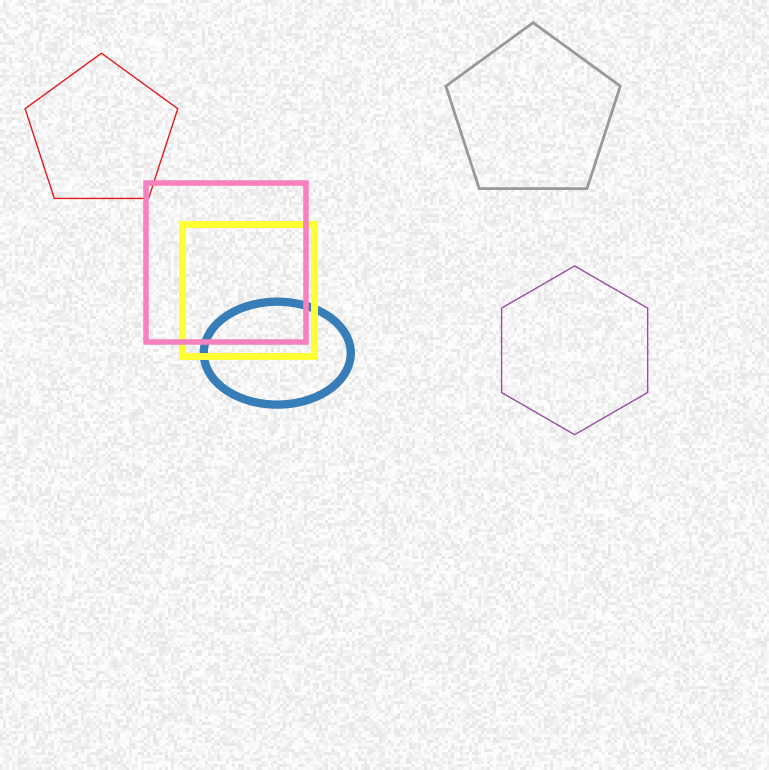[{"shape": "pentagon", "thickness": 0.5, "radius": 0.52, "center": [0.132, 0.827]}, {"shape": "oval", "thickness": 3, "radius": 0.48, "center": [0.36, 0.541]}, {"shape": "hexagon", "thickness": 0.5, "radius": 0.55, "center": [0.746, 0.545]}, {"shape": "square", "thickness": 2.5, "radius": 0.43, "center": [0.322, 0.623]}, {"shape": "square", "thickness": 2, "radius": 0.52, "center": [0.294, 0.659]}, {"shape": "pentagon", "thickness": 1, "radius": 0.6, "center": [0.692, 0.851]}]